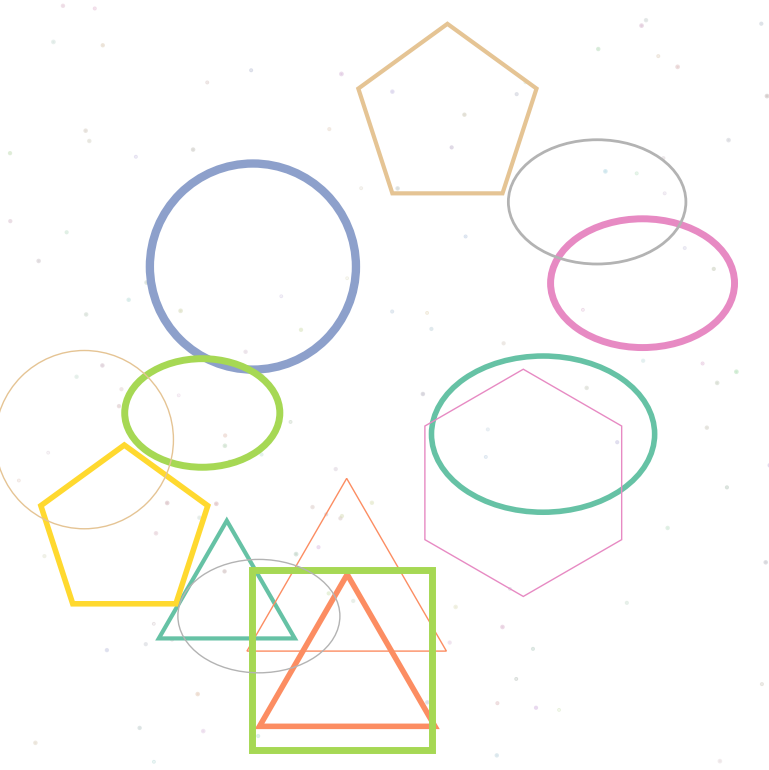[{"shape": "oval", "thickness": 2, "radius": 0.72, "center": [0.705, 0.436]}, {"shape": "triangle", "thickness": 1.5, "radius": 0.51, "center": [0.295, 0.222]}, {"shape": "triangle", "thickness": 2, "radius": 0.66, "center": [0.451, 0.122]}, {"shape": "triangle", "thickness": 0.5, "radius": 0.75, "center": [0.45, 0.229]}, {"shape": "circle", "thickness": 3, "radius": 0.67, "center": [0.328, 0.654]}, {"shape": "oval", "thickness": 2.5, "radius": 0.6, "center": [0.834, 0.632]}, {"shape": "hexagon", "thickness": 0.5, "radius": 0.74, "center": [0.68, 0.373]}, {"shape": "oval", "thickness": 2.5, "radius": 0.5, "center": [0.263, 0.464]}, {"shape": "square", "thickness": 2.5, "radius": 0.59, "center": [0.445, 0.143]}, {"shape": "pentagon", "thickness": 2, "radius": 0.57, "center": [0.161, 0.308]}, {"shape": "circle", "thickness": 0.5, "radius": 0.58, "center": [0.109, 0.429]}, {"shape": "pentagon", "thickness": 1.5, "radius": 0.61, "center": [0.581, 0.847]}, {"shape": "oval", "thickness": 1, "radius": 0.58, "center": [0.775, 0.738]}, {"shape": "oval", "thickness": 0.5, "radius": 0.53, "center": [0.336, 0.2]}]